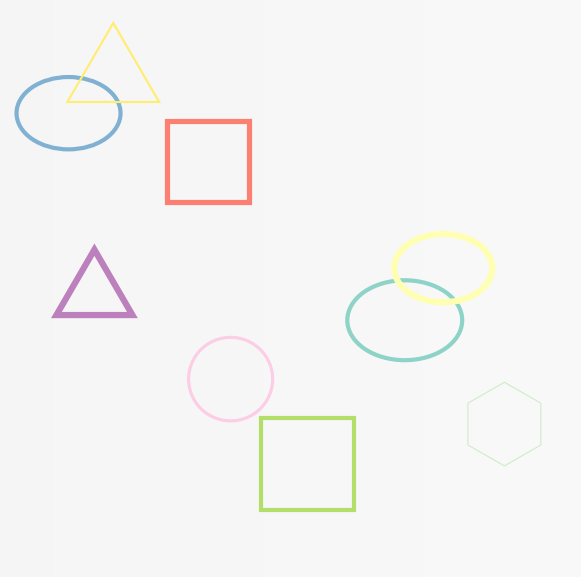[{"shape": "oval", "thickness": 2, "radius": 0.49, "center": [0.696, 0.445]}, {"shape": "oval", "thickness": 3, "radius": 0.42, "center": [0.763, 0.535]}, {"shape": "square", "thickness": 2.5, "radius": 0.35, "center": [0.358, 0.72]}, {"shape": "oval", "thickness": 2, "radius": 0.45, "center": [0.118, 0.803]}, {"shape": "square", "thickness": 2, "radius": 0.4, "center": [0.529, 0.196]}, {"shape": "circle", "thickness": 1.5, "radius": 0.36, "center": [0.397, 0.343]}, {"shape": "triangle", "thickness": 3, "radius": 0.38, "center": [0.162, 0.491]}, {"shape": "hexagon", "thickness": 0.5, "radius": 0.36, "center": [0.868, 0.265]}, {"shape": "triangle", "thickness": 1, "radius": 0.46, "center": [0.195, 0.868]}]